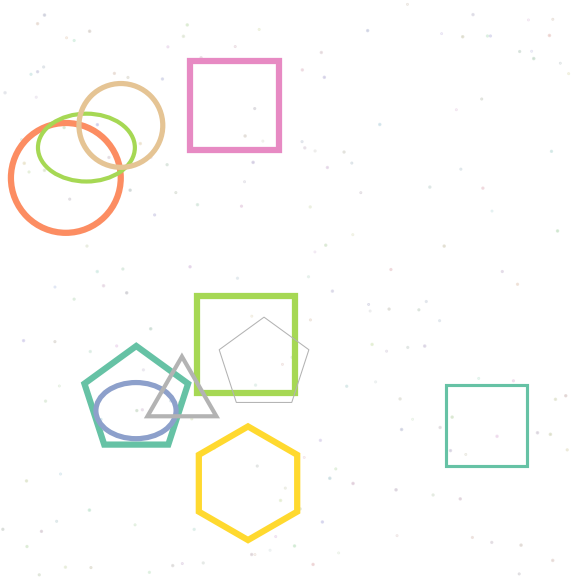[{"shape": "square", "thickness": 1.5, "radius": 0.35, "center": [0.842, 0.262]}, {"shape": "pentagon", "thickness": 3, "radius": 0.47, "center": [0.236, 0.306]}, {"shape": "circle", "thickness": 3, "radius": 0.48, "center": [0.114, 0.691]}, {"shape": "oval", "thickness": 2.5, "radius": 0.35, "center": [0.235, 0.288]}, {"shape": "square", "thickness": 3, "radius": 0.39, "center": [0.405, 0.816]}, {"shape": "square", "thickness": 3, "radius": 0.42, "center": [0.426, 0.403]}, {"shape": "oval", "thickness": 2, "radius": 0.42, "center": [0.15, 0.744]}, {"shape": "hexagon", "thickness": 3, "radius": 0.49, "center": [0.429, 0.162]}, {"shape": "circle", "thickness": 2.5, "radius": 0.36, "center": [0.209, 0.782]}, {"shape": "triangle", "thickness": 2, "radius": 0.34, "center": [0.315, 0.313]}, {"shape": "pentagon", "thickness": 0.5, "radius": 0.41, "center": [0.457, 0.368]}]